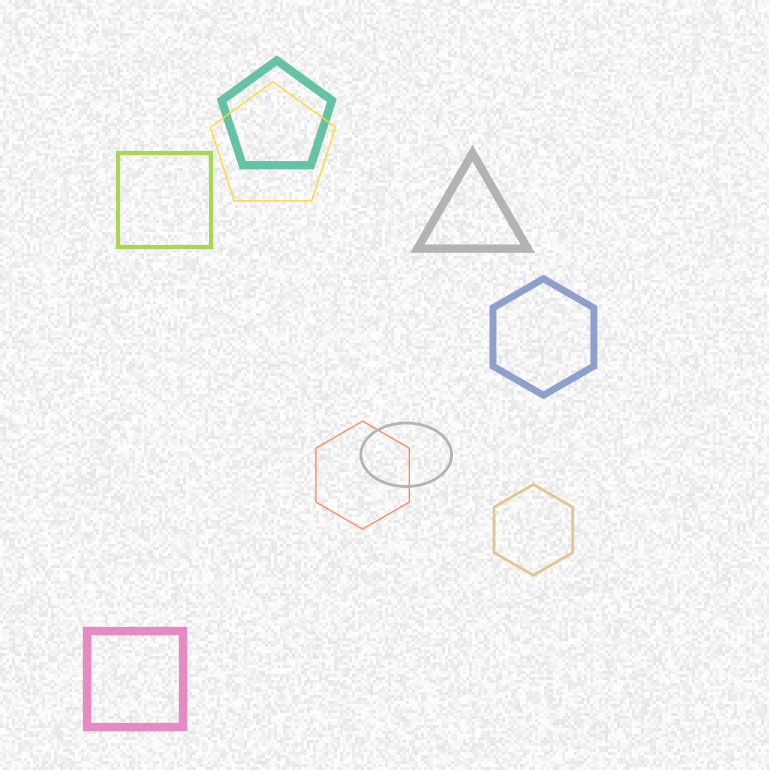[{"shape": "pentagon", "thickness": 3, "radius": 0.38, "center": [0.359, 0.846]}, {"shape": "hexagon", "thickness": 0.5, "radius": 0.35, "center": [0.471, 0.383]}, {"shape": "hexagon", "thickness": 2.5, "radius": 0.38, "center": [0.706, 0.562]}, {"shape": "square", "thickness": 3, "radius": 0.31, "center": [0.176, 0.119]}, {"shape": "square", "thickness": 1.5, "radius": 0.3, "center": [0.214, 0.74]}, {"shape": "pentagon", "thickness": 0.5, "radius": 0.43, "center": [0.354, 0.808]}, {"shape": "hexagon", "thickness": 1, "radius": 0.29, "center": [0.693, 0.312]}, {"shape": "oval", "thickness": 1, "radius": 0.29, "center": [0.528, 0.409]}, {"shape": "triangle", "thickness": 3, "radius": 0.41, "center": [0.614, 0.718]}]